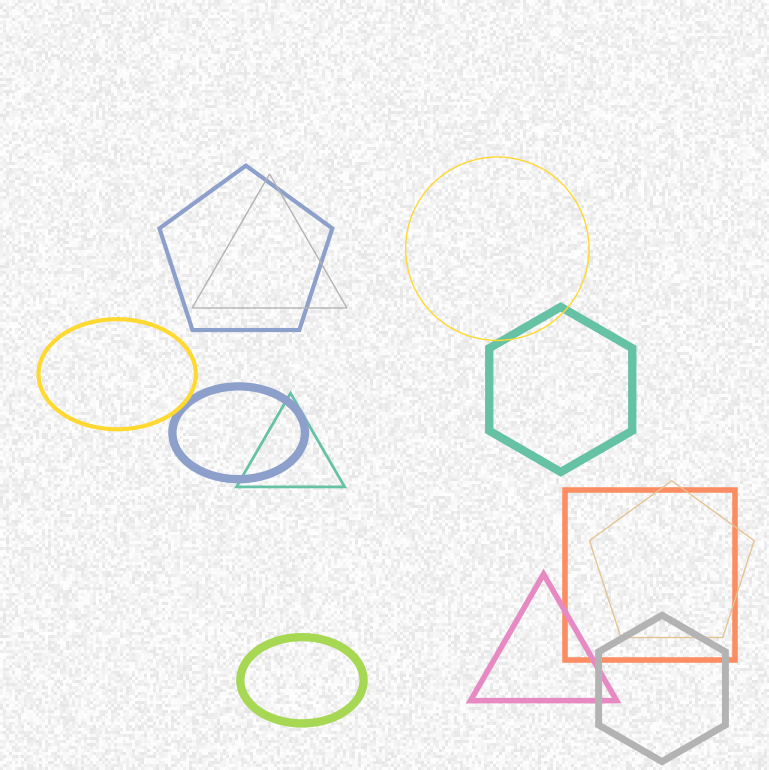[{"shape": "hexagon", "thickness": 3, "radius": 0.54, "center": [0.728, 0.494]}, {"shape": "triangle", "thickness": 1, "radius": 0.41, "center": [0.377, 0.408]}, {"shape": "square", "thickness": 2, "radius": 0.55, "center": [0.844, 0.254]}, {"shape": "pentagon", "thickness": 1.5, "radius": 0.59, "center": [0.319, 0.667]}, {"shape": "oval", "thickness": 3, "radius": 0.43, "center": [0.31, 0.438]}, {"shape": "triangle", "thickness": 2, "radius": 0.55, "center": [0.706, 0.145]}, {"shape": "oval", "thickness": 3, "radius": 0.4, "center": [0.392, 0.117]}, {"shape": "oval", "thickness": 1.5, "radius": 0.51, "center": [0.152, 0.514]}, {"shape": "circle", "thickness": 0.5, "radius": 0.6, "center": [0.646, 0.677]}, {"shape": "pentagon", "thickness": 0.5, "radius": 0.56, "center": [0.873, 0.263]}, {"shape": "triangle", "thickness": 0.5, "radius": 0.58, "center": [0.35, 0.658]}, {"shape": "hexagon", "thickness": 2.5, "radius": 0.48, "center": [0.86, 0.106]}]